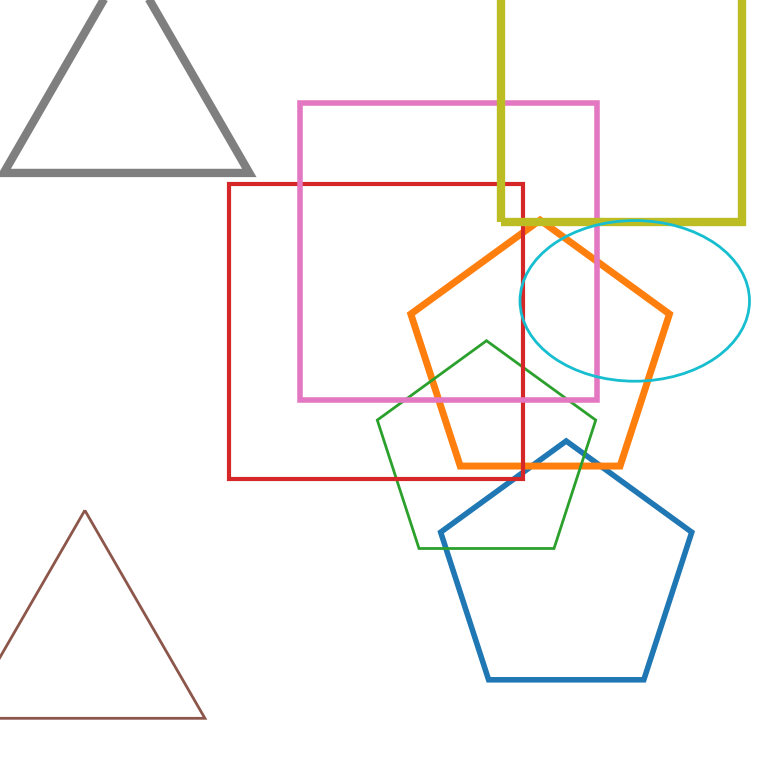[{"shape": "pentagon", "thickness": 2, "radius": 0.86, "center": [0.735, 0.256]}, {"shape": "pentagon", "thickness": 2.5, "radius": 0.88, "center": [0.701, 0.538]}, {"shape": "pentagon", "thickness": 1, "radius": 0.75, "center": [0.632, 0.408]}, {"shape": "square", "thickness": 1.5, "radius": 0.96, "center": [0.488, 0.57]}, {"shape": "triangle", "thickness": 1, "radius": 0.9, "center": [0.11, 0.157]}, {"shape": "square", "thickness": 2, "radius": 0.97, "center": [0.583, 0.674]}, {"shape": "triangle", "thickness": 3, "radius": 0.92, "center": [0.164, 0.867]}, {"shape": "square", "thickness": 3, "radius": 0.78, "center": [0.807, 0.868]}, {"shape": "oval", "thickness": 1, "radius": 0.75, "center": [0.824, 0.609]}]